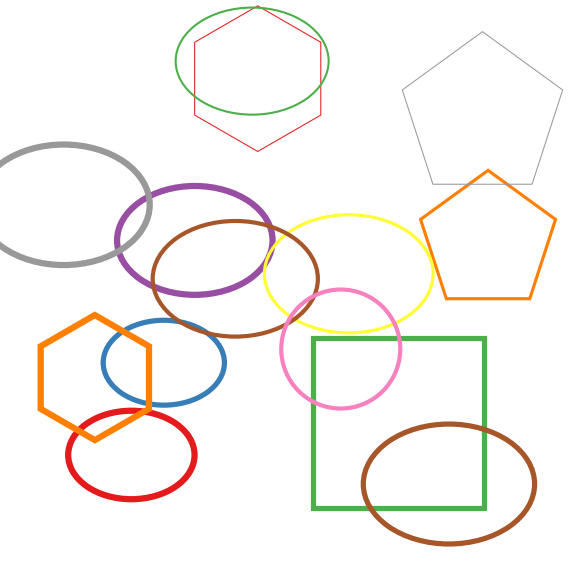[{"shape": "hexagon", "thickness": 0.5, "radius": 0.63, "center": [0.446, 0.863]}, {"shape": "oval", "thickness": 3, "radius": 0.55, "center": [0.227, 0.211]}, {"shape": "oval", "thickness": 2.5, "radius": 0.52, "center": [0.284, 0.371]}, {"shape": "square", "thickness": 2.5, "radius": 0.74, "center": [0.69, 0.267]}, {"shape": "oval", "thickness": 1, "radius": 0.66, "center": [0.437, 0.893]}, {"shape": "oval", "thickness": 3, "radius": 0.67, "center": [0.337, 0.583]}, {"shape": "hexagon", "thickness": 3, "radius": 0.54, "center": [0.164, 0.345]}, {"shape": "pentagon", "thickness": 1.5, "radius": 0.61, "center": [0.845, 0.581]}, {"shape": "oval", "thickness": 1.5, "radius": 0.73, "center": [0.604, 0.525]}, {"shape": "oval", "thickness": 2.5, "radius": 0.74, "center": [0.777, 0.161]}, {"shape": "oval", "thickness": 2, "radius": 0.72, "center": [0.407, 0.516]}, {"shape": "circle", "thickness": 2, "radius": 0.52, "center": [0.59, 0.395]}, {"shape": "pentagon", "thickness": 0.5, "radius": 0.73, "center": [0.835, 0.798]}, {"shape": "oval", "thickness": 3, "radius": 0.75, "center": [0.11, 0.645]}]